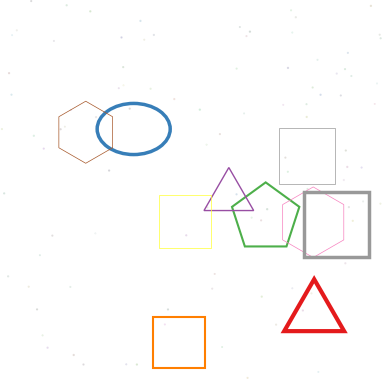[{"shape": "triangle", "thickness": 3, "radius": 0.45, "center": [0.816, 0.185]}, {"shape": "oval", "thickness": 2.5, "radius": 0.47, "center": [0.347, 0.665]}, {"shape": "pentagon", "thickness": 1.5, "radius": 0.46, "center": [0.69, 0.434]}, {"shape": "triangle", "thickness": 1, "radius": 0.37, "center": [0.594, 0.49]}, {"shape": "square", "thickness": 1.5, "radius": 0.34, "center": [0.466, 0.111]}, {"shape": "square", "thickness": 0.5, "radius": 0.34, "center": [0.48, 0.424]}, {"shape": "hexagon", "thickness": 0.5, "radius": 0.4, "center": [0.223, 0.656]}, {"shape": "hexagon", "thickness": 0.5, "radius": 0.46, "center": [0.814, 0.423]}, {"shape": "square", "thickness": 0.5, "radius": 0.36, "center": [0.798, 0.596]}, {"shape": "square", "thickness": 2.5, "radius": 0.42, "center": [0.874, 0.418]}]